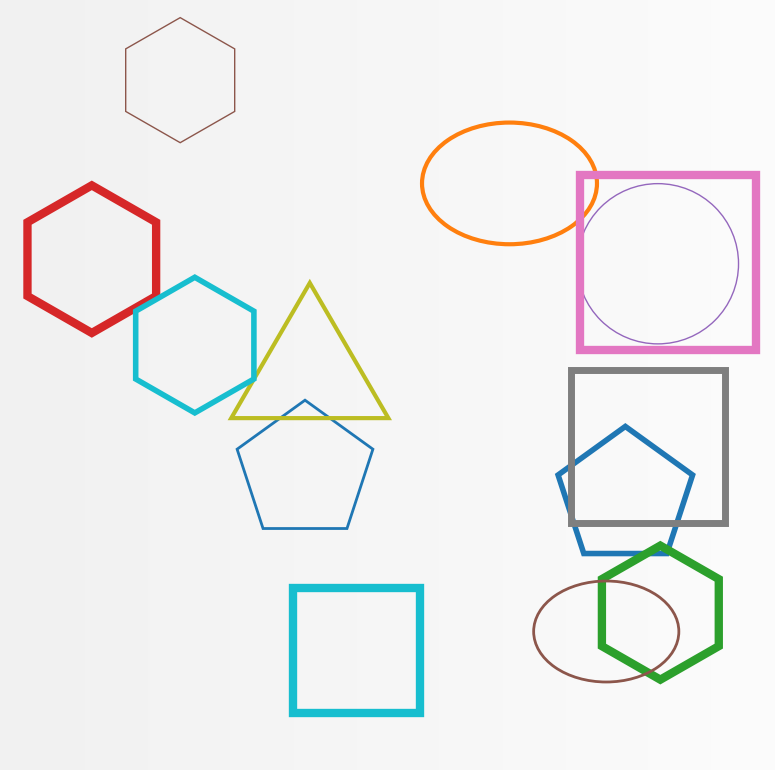[{"shape": "pentagon", "thickness": 2, "radius": 0.46, "center": [0.807, 0.355]}, {"shape": "pentagon", "thickness": 1, "radius": 0.46, "center": [0.394, 0.388]}, {"shape": "oval", "thickness": 1.5, "radius": 0.56, "center": [0.657, 0.762]}, {"shape": "hexagon", "thickness": 3, "radius": 0.44, "center": [0.852, 0.204]}, {"shape": "hexagon", "thickness": 3, "radius": 0.48, "center": [0.118, 0.663]}, {"shape": "circle", "thickness": 0.5, "radius": 0.52, "center": [0.849, 0.657]}, {"shape": "hexagon", "thickness": 0.5, "radius": 0.41, "center": [0.233, 0.896]}, {"shape": "oval", "thickness": 1, "radius": 0.47, "center": [0.782, 0.18]}, {"shape": "square", "thickness": 3, "radius": 0.57, "center": [0.862, 0.659]}, {"shape": "square", "thickness": 2.5, "radius": 0.5, "center": [0.836, 0.42]}, {"shape": "triangle", "thickness": 1.5, "radius": 0.59, "center": [0.4, 0.516]}, {"shape": "square", "thickness": 3, "radius": 0.41, "center": [0.46, 0.155]}, {"shape": "hexagon", "thickness": 2, "radius": 0.44, "center": [0.251, 0.552]}]